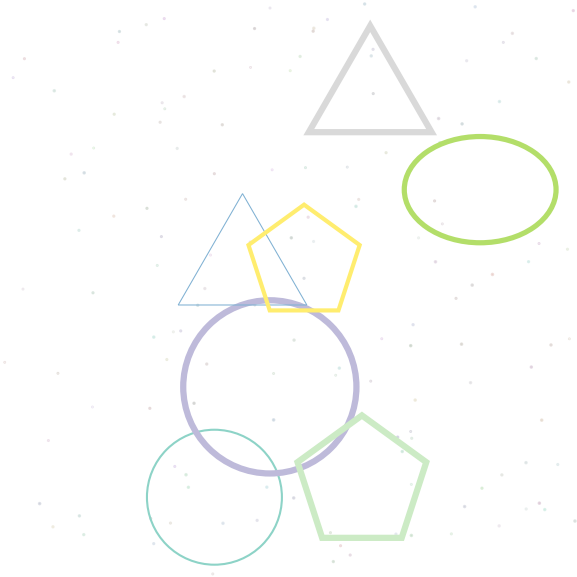[{"shape": "circle", "thickness": 1, "radius": 0.58, "center": [0.371, 0.138]}, {"shape": "circle", "thickness": 3, "radius": 0.75, "center": [0.467, 0.329]}, {"shape": "triangle", "thickness": 0.5, "radius": 0.64, "center": [0.42, 0.535]}, {"shape": "oval", "thickness": 2.5, "radius": 0.66, "center": [0.831, 0.671]}, {"shape": "triangle", "thickness": 3, "radius": 0.61, "center": [0.641, 0.832]}, {"shape": "pentagon", "thickness": 3, "radius": 0.59, "center": [0.627, 0.163]}, {"shape": "pentagon", "thickness": 2, "radius": 0.51, "center": [0.527, 0.543]}]